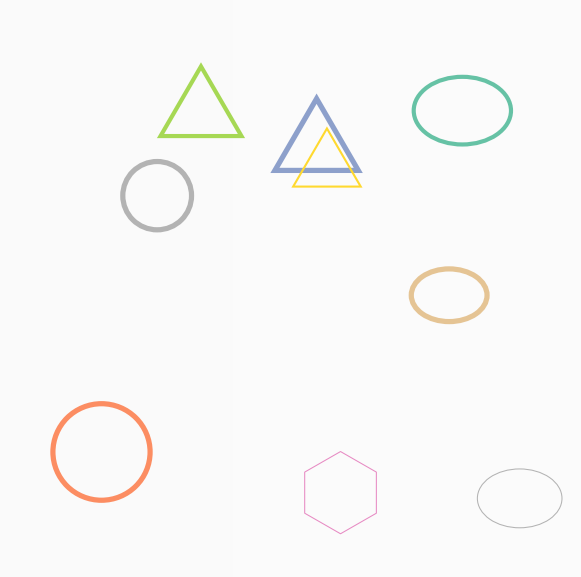[{"shape": "oval", "thickness": 2, "radius": 0.42, "center": [0.795, 0.808]}, {"shape": "circle", "thickness": 2.5, "radius": 0.42, "center": [0.175, 0.216]}, {"shape": "triangle", "thickness": 2.5, "radius": 0.41, "center": [0.545, 0.745]}, {"shape": "hexagon", "thickness": 0.5, "radius": 0.36, "center": [0.586, 0.146]}, {"shape": "triangle", "thickness": 2, "radius": 0.4, "center": [0.346, 0.804]}, {"shape": "triangle", "thickness": 1, "radius": 0.34, "center": [0.562, 0.71]}, {"shape": "oval", "thickness": 2.5, "radius": 0.33, "center": [0.773, 0.488]}, {"shape": "circle", "thickness": 2.5, "radius": 0.3, "center": [0.27, 0.66]}, {"shape": "oval", "thickness": 0.5, "radius": 0.36, "center": [0.894, 0.136]}]